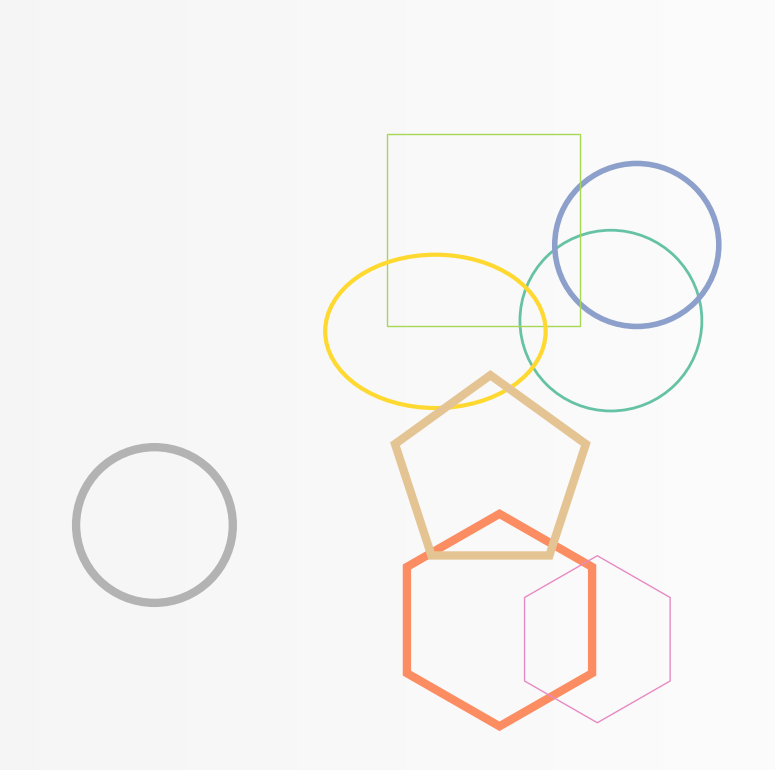[{"shape": "circle", "thickness": 1, "radius": 0.59, "center": [0.788, 0.584]}, {"shape": "hexagon", "thickness": 3, "radius": 0.69, "center": [0.645, 0.195]}, {"shape": "circle", "thickness": 2, "radius": 0.53, "center": [0.822, 0.682]}, {"shape": "hexagon", "thickness": 0.5, "radius": 0.54, "center": [0.771, 0.17]}, {"shape": "square", "thickness": 0.5, "radius": 0.62, "center": [0.624, 0.701]}, {"shape": "oval", "thickness": 1.5, "radius": 0.71, "center": [0.562, 0.57]}, {"shape": "pentagon", "thickness": 3, "radius": 0.65, "center": [0.633, 0.383]}, {"shape": "circle", "thickness": 3, "radius": 0.51, "center": [0.199, 0.318]}]